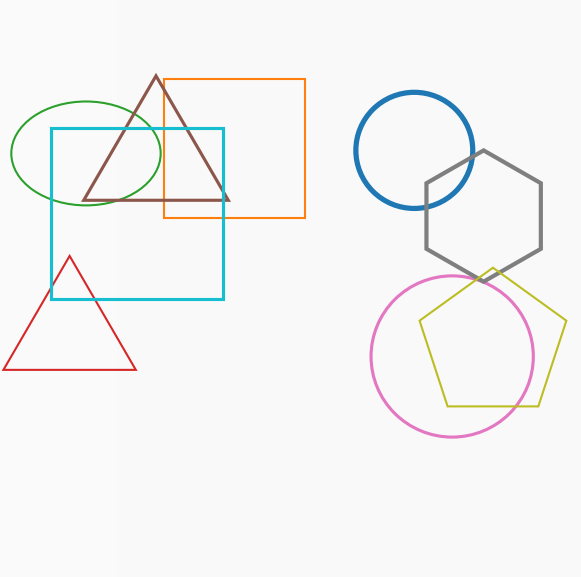[{"shape": "circle", "thickness": 2.5, "radius": 0.5, "center": [0.713, 0.739]}, {"shape": "square", "thickness": 1, "radius": 0.6, "center": [0.403, 0.742]}, {"shape": "oval", "thickness": 1, "radius": 0.64, "center": [0.148, 0.733]}, {"shape": "triangle", "thickness": 1, "radius": 0.66, "center": [0.12, 0.424]}, {"shape": "triangle", "thickness": 1.5, "radius": 0.72, "center": [0.268, 0.724]}, {"shape": "circle", "thickness": 1.5, "radius": 0.7, "center": [0.778, 0.382]}, {"shape": "hexagon", "thickness": 2, "radius": 0.57, "center": [0.832, 0.625]}, {"shape": "pentagon", "thickness": 1, "radius": 0.66, "center": [0.848, 0.403]}, {"shape": "square", "thickness": 1.5, "radius": 0.74, "center": [0.235, 0.629]}]